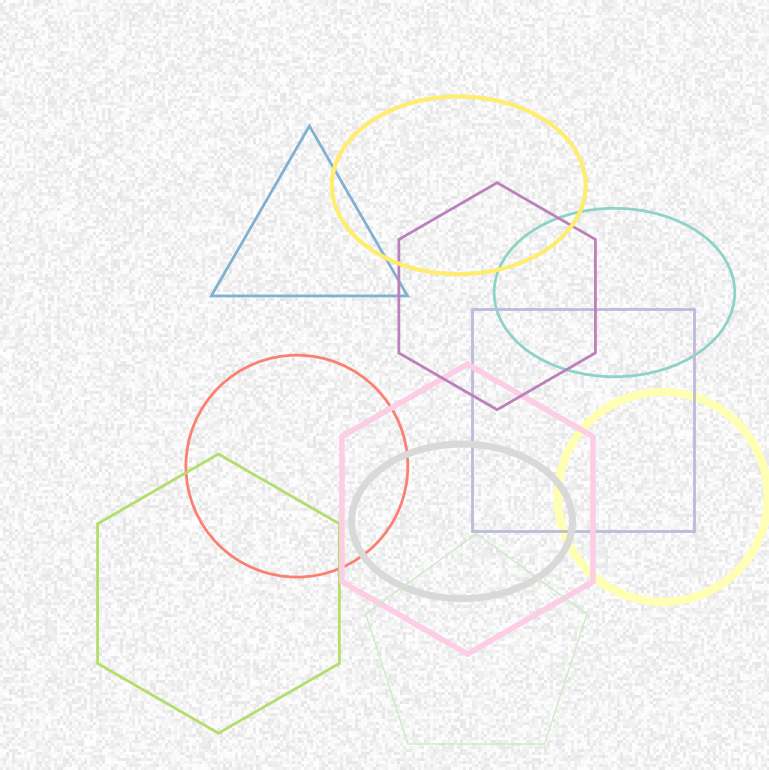[{"shape": "oval", "thickness": 1, "radius": 0.78, "center": [0.798, 0.62]}, {"shape": "circle", "thickness": 3, "radius": 0.68, "center": [0.861, 0.355]}, {"shape": "square", "thickness": 1, "radius": 0.72, "center": [0.757, 0.454]}, {"shape": "circle", "thickness": 1, "radius": 0.72, "center": [0.386, 0.395]}, {"shape": "triangle", "thickness": 1, "radius": 0.74, "center": [0.402, 0.689]}, {"shape": "hexagon", "thickness": 1, "radius": 0.91, "center": [0.284, 0.229]}, {"shape": "hexagon", "thickness": 2, "radius": 0.94, "center": [0.607, 0.339]}, {"shape": "oval", "thickness": 2.5, "radius": 0.72, "center": [0.6, 0.323]}, {"shape": "hexagon", "thickness": 1, "radius": 0.74, "center": [0.646, 0.615]}, {"shape": "pentagon", "thickness": 0.5, "radius": 0.76, "center": [0.619, 0.156]}, {"shape": "oval", "thickness": 1.5, "radius": 0.82, "center": [0.596, 0.759]}]